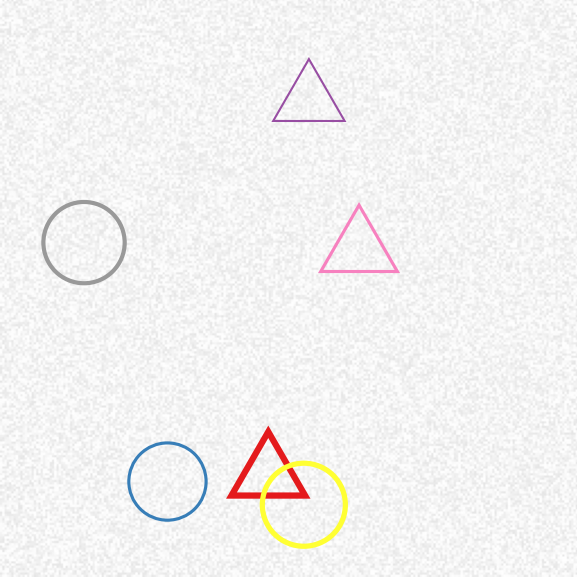[{"shape": "triangle", "thickness": 3, "radius": 0.37, "center": [0.465, 0.178]}, {"shape": "circle", "thickness": 1.5, "radius": 0.33, "center": [0.29, 0.165]}, {"shape": "triangle", "thickness": 1, "radius": 0.36, "center": [0.535, 0.825]}, {"shape": "circle", "thickness": 2.5, "radius": 0.36, "center": [0.526, 0.125]}, {"shape": "triangle", "thickness": 1.5, "radius": 0.38, "center": [0.622, 0.567]}, {"shape": "circle", "thickness": 2, "radius": 0.35, "center": [0.146, 0.579]}]